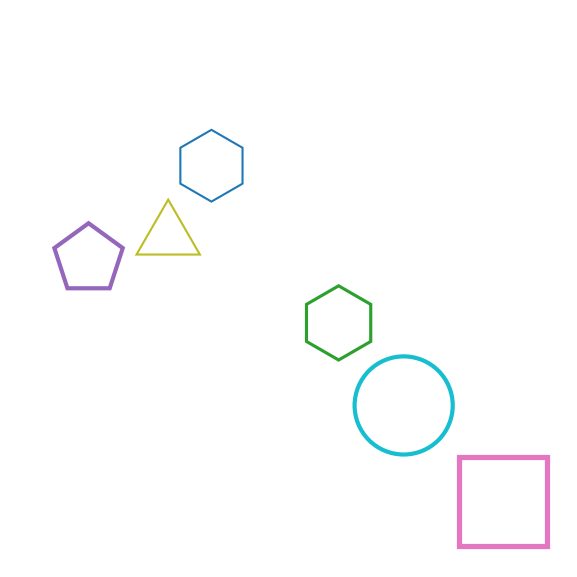[{"shape": "hexagon", "thickness": 1, "radius": 0.31, "center": [0.366, 0.712]}, {"shape": "hexagon", "thickness": 1.5, "radius": 0.32, "center": [0.586, 0.44]}, {"shape": "pentagon", "thickness": 2, "radius": 0.31, "center": [0.153, 0.55]}, {"shape": "square", "thickness": 2.5, "radius": 0.38, "center": [0.871, 0.131]}, {"shape": "triangle", "thickness": 1, "radius": 0.32, "center": [0.291, 0.59]}, {"shape": "circle", "thickness": 2, "radius": 0.42, "center": [0.699, 0.297]}]